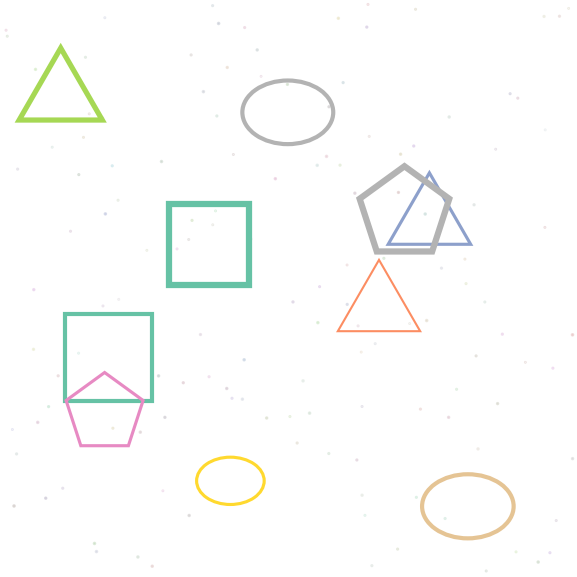[{"shape": "square", "thickness": 3, "radius": 0.35, "center": [0.362, 0.576]}, {"shape": "square", "thickness": 2, "radius": 0.38, "center": [0.187, 0.38]}, {"shape": "triangle", "thickness": 1, "radius": 0.41, "center": [0.656, 0.467]}, {"shape": "triangle", "thickness": 1.5, "radius": 0.41, "center": [0.744, 0.617]}, {"shape": "pentagon", "thickness": 1.5, "radius": 0.35, "center": [0.181, 0.284]}, {"shape": "triangle", "thickness": 2.5, "radius": 0.42, "center": [0.105, 0.833]}, {"shape": "oval", "thickness": 1.5, "radius": 0.29, "center": [0.399, 0.167]}, {"shape": "oval", "thickness": 2, "radius": 0.4, "center": [0.81, 0.122]}, {"shape": "oval", "thickness": 2, "radius": 0.39, "center": [0.498, 0.805]}, {"shape": "pentagon", "thickness": 3, "radius": 0.41, "center": [0.7, 0.63]}]